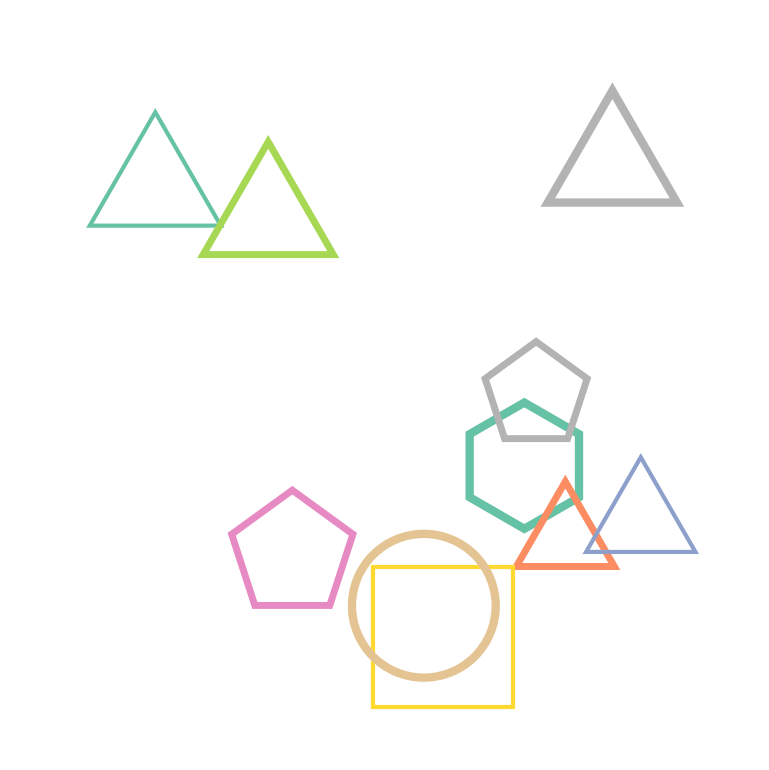[{"shape": "triangle", "thickness": 1.5, "radius": 0.49, "center": [0.202, 0.756]}, {"shape": "hexagon", "thickness": 3, "radius": 0.41, "center": [0.681, 0.395]}, {"shape": "triangle", "thickness": 2.5, "radius": 0.37, "center": [0.734, 0.301]}, {"shape": "triangle", "thickness": 1.5, "radius": 0.41, "center": [0.832, 0.324]}, {"shape": "pentagon", "thickness": 2.5, "radius": 0.41, "center": [0.38, 0.281]}, {"shape": "triangle", "thickness": 2.5, "radius": 0.49, "center": [0.348, 0.718]}, {"shape": "square", "thickness": 1.5, "radius": 0.45, "center": [0.575, 0.173]}, {"shape": "circle", "thickness": 3, "radius": 0.47, "center": [0.55, 0.213]}, {"shape": "triangle", "thickness": 3, "radius": 0.48, "center": [0.795, 0.785]}, {"shape": "pentagon", "thickness": 2.5, "radius": 0.35, "center": [0.696, 0.487]}]